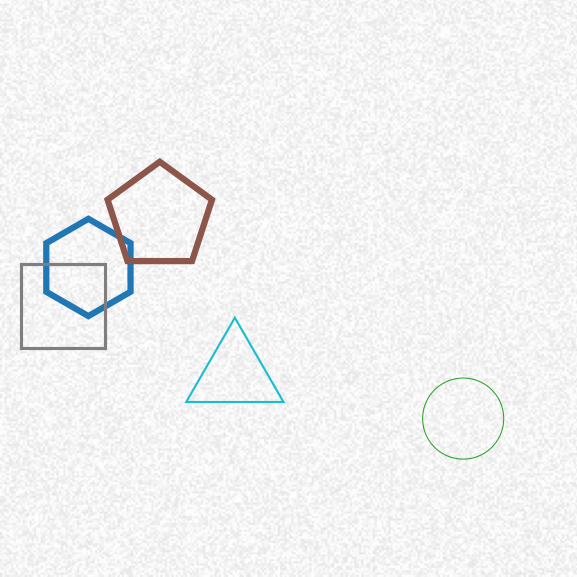[{"shape": "hexagon", "thickness": 3, "radius": 0.42, "center": [0.153, 0.536]}, {"shape": "circle", "thickness": 0.5, "radius": 0.35, "center": [0.802, 0.274]}, {"shape": "pentagon", "thickness": 3, "radius": 0.48, "center": [0.277, 0.624]}, {"shape": "square", "thickness": 1.5, "radius": 0.36, "center": [0.109, 0.469]}, {"shape": "triangle", "thickness": 1, "radius": 0.49, "center": [0.407, 0.352]}]